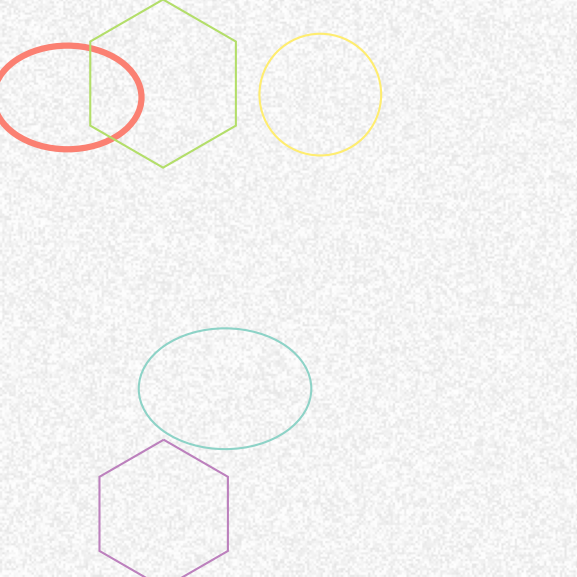[{"shape": "oval", "thickness": 1, "radius": 0.75, "center": [0.39, 0.326]}, {"shape": "oval", "thickness": 3, "radius": 0.64, "center": [0.117, 0.83]}, {"shape": "hexagon", "thickness": 1, "radius": 0.73, "center": [0.282, 0.854]}, {"shape": "hexagon", "thickness": 1, "radius": 0.64, "center": [0.283, 0.109]}, {"shape": "circle", "thickness": 1, "radius": 0.53, "center": [0.555, 0.835]}]